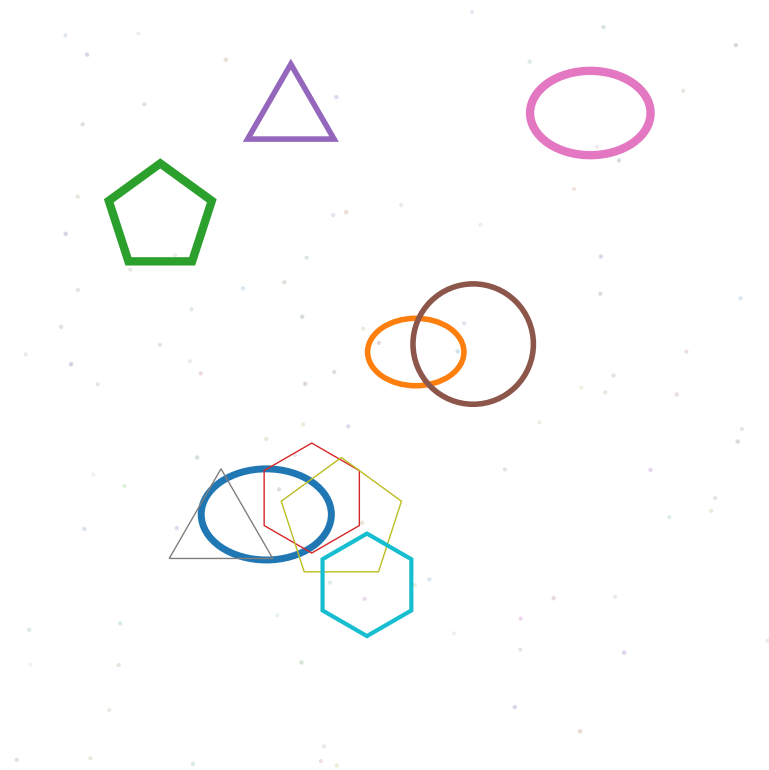[{"shape": "oval", "thickness": 2.5, "radius": 0.42, "center": [0.346, 0.332]}, {"shape": "oval", "thickness": 2, "radius": 0.31, "center": [0.54, 0.543]}, {"shape": "pentagon", "thickness": 3, "radius": 0.35, "center": [0.208, 0.717]}, {"shape": "hexagon", "thickness": 0.5, "radius": 0.36, "center": [0.405, 0.353]}, {"shape": "triangle", "thickness": 2, "radius": 0.32, "center": [0.378, 0.852]}, {"shape": "circle", "thickness": 2, "radius": 0.39, "center": [0.615, 0.553]}, {"shape": "oval", "thickness": 3, "radius": 0.39, "center": [0.767, 0.853]}, {"shape": "triangle", "thickness": 0.5, "radius": 0.39, "center": [0.287, 0.314]}, {"shape": "pentagon", "thickness": 0.5, "radius": 0.41, "center": [0.443, 0.324]}, {"shape": "hexagon", "thickness": 1.5, "radius": 0.33, "center": [0.477, 0.24]}]